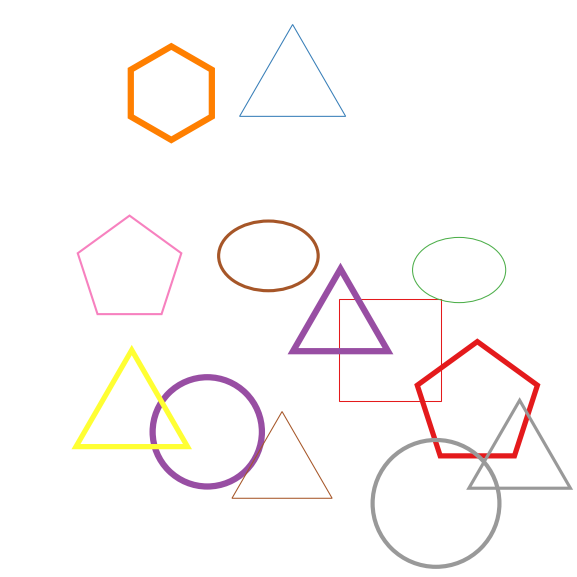[{"shape": "square", "thickness": 0.5, "radius": 0.44, "center": [0.675, 0.393]}, {"shape": "pentagon", "thickness": 2.5, "radius": 0.55, "center": [0.827, 0.298]}, {"shape": "triangle", "thickness": 0.5, "radius": 0.53, "center": [0.507, 0.851]}, {"shape": "oval", "thickness": 0.5, "radius": 0.4, "center": [0.795, 0.532]}, {"shape": "circle", "thickness": 3, "radius": 0.47, "center": [0.359, 0.251]}, {"shape": "triangle", "thickness": 3, "radius": 0.47, "center": [0.59, 0.438]}, {"shape": "hexagon", "thickness": 3, "radius": 0.41, "center": [0.297, 0.838]}, {"shape": "triangle", "thickness": 2.5, "radius": 0.56, "center": [0.228, 0.281]}, {"shape": "oval", "thickness": 1.5, "radius": 0.43, "center": [0.465, 0.556]}, {"shape": "triangle", "thickness": 0.5, "radius": 0.5, "center": [0.488, 0.186]}, {"shape": "pentagon", "thickness": 1, "radius": 0.47, "center": [0.224, 0.531]}, {"shape": "triangle", "thickness": 1.5, "radius": 0.51, "center": [0.9, 0.204]}, {"shape": "circle", "thickness": 2, "radius": 0.55, "center": [0.755, 0.127]}]